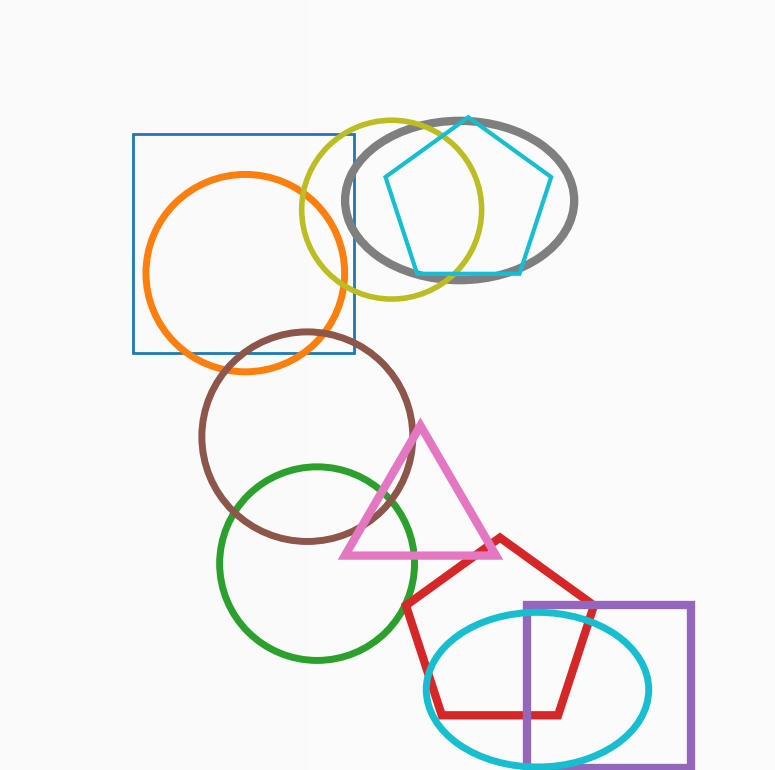[{"shape": "square", "thickness": 1, "radius": 0.71, "center": [0.314, 0.684]}, {"shape": "circle", "thickness": 2.5, "radius": 0.64, "center": [0.316, 0.645]}, {"shape": "circle", "thickness": 2.5, "radius": 0.63, "center": [0.409, 0.268]}, {"shape": "pentagon", "thickness": 3, "radius": 0.64, "center": [0.645, 0.174]}, {"shape": "square", "thickness": 3, "radius": 0.53, "center": [0.786, 0.109]}, {"shape": "circle", "thickness": 2.5, "radius": 0.68, "center": [0.397, 0.433]}, {"shape": "triangle", "thickness": 3, "radius": 0.56, "center": [0.542, 0.335]}, {"shape": "oval", "thickness": 3, "radius": 0.74, "center": [0.593, 0.74]}, {"shape": "circle", "thickness": 2, "radius": 0.58, "center": [0.505, 0.728]}, {"shape": "pentagon", "thickness": 1.5, "radius": 0.56, "center": [0.604, 0.735]}, {"shape": "oval", "thickness": 2.5, "radius": 0.72, "center": [0.694, 0.104]}]